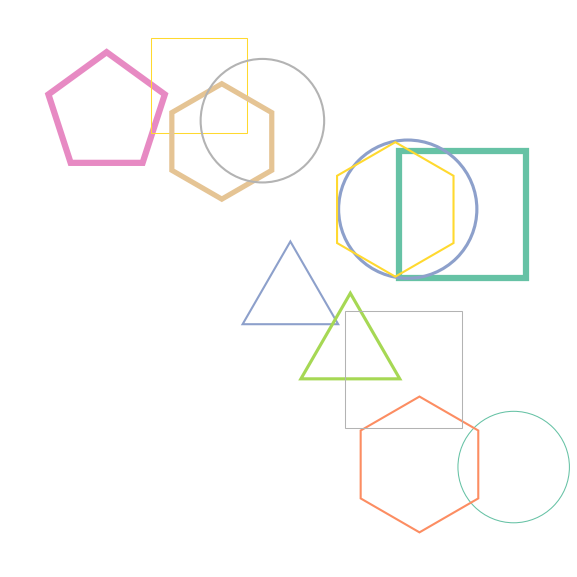[{"shape": "circle", "thickness": 0.5, "radius": 0.48, "center": [0.889, 0.19]}, {"shape": "square", "thickness": 3, "radius": 0.55, "center": [0.8, 0.628]}, {"shape": "hexagon", "thickness": 1, "radius": 0.59, "center": [0.726, 0.195]}, {"shape": "triangle", "thickness": 1, "radius": 0.48, "center": [0.503, 0.485]}, {"shape": "circle", "thickness": 1.5, "radius": 0.6, "center": [0.706, 0.637]}, {"shape": "pentagon", "thickness": 3, "radius": 0.53, "center": [0.185, 0.803]}, {"shape": "triangle", "thickness": 1.5, "radius": 0.49, "center": [0.607, 0.393]}, {"shape": "hexagon", "thickness": 1, "radius": 0.58, "center": [0.684, 0.637]}, {"shape": "square", "thickness": 0.5, "radius": 0.41, "center": [0.345, 0.851]}, {"shape": "hexagon", "thickness": 2.5, "radius": 0.5, "center": [0.384, 0.754]}, {"shape": "square", "thickness": 0.5, "radius": 0.51, "center": [0.698, 0.36]}, {"shape": "circle", "thickness": 1, "radius": 0.53, "center": [0.454, 0.79]}]